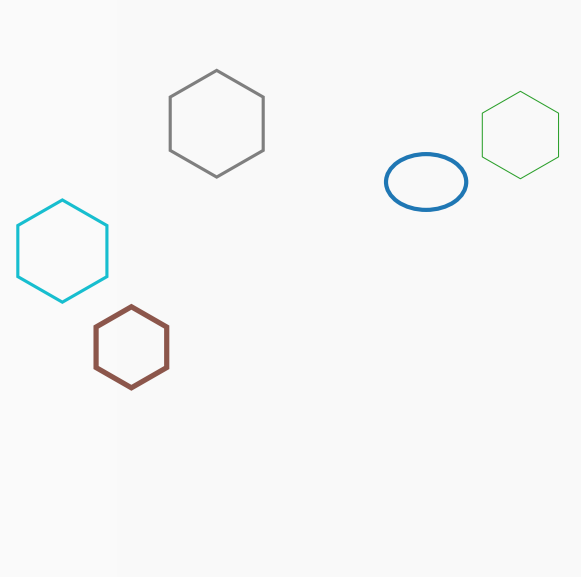[{"shape": "oval", "thickness": 2, "radius": 0.35, "center": [0.733, 0.684]}, {"shape": "hexagon", "thickness": 0.5, "radius": 0.38, "center": [0.895, 0.765]}, {"shape": "hexagon", "thickness": 2.5, "radius": 0.35, "center": [0.226, 0.398]}, {"shape": "hexagon", "thickness": 1.5, "radius": 0.46, "center": [0.373, 0.785]}, {"shape": "hexagon", "thickness": 1.5, "radius": 0.44, "center": [0.107, 0.564]}]